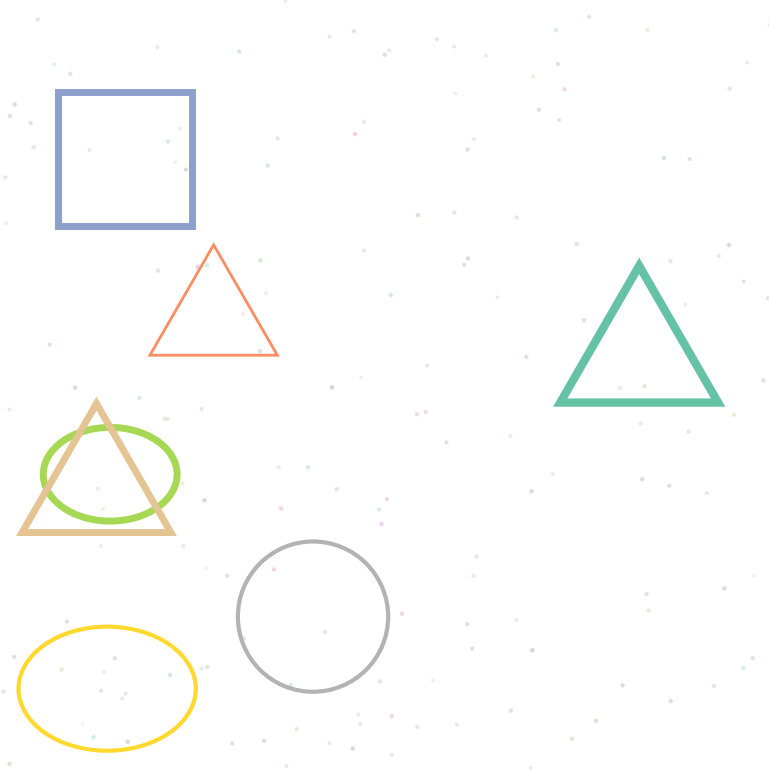[{"shape": "triangle", "thickness": 3, "radius": 0.59, "center": [0.83, 0.536]}, {"shape": "triangle", "thickness": 1, "radius": 0.48, "center": [0.277, 0.586]}, {"shape": "square", "thickness": 2.5, "radius": 0.44, "center": [0.162, 0.793]}, {"shape": "oval", "thickness": 2.5, "radius": 0.43, "center": [0.143, 0.384]}, {"shape": "oval", "thickness": 1.5, "radius": 0.58, "center": [0.139, 0.106]}, {"shape": "triangle", "thickness": 2.5, "radius": 0.56, "center": [0.125, 0.364]}, {"shape": "circle", "thickness": 1.5, "radius": 0.49, "center": [0.407, 0.199]}]